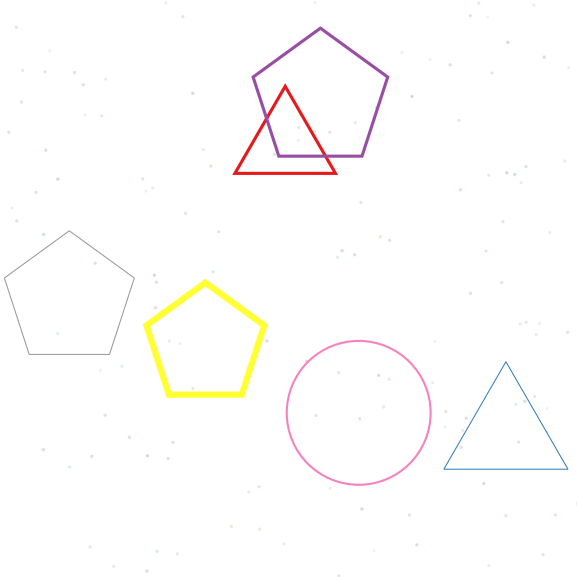[{"shape": "triangle", "thickness": 1.5, "radius": 0.5, "center": [0.494, 0.749]}, {"shape": "triangle", "thickness": 0.5, "radius": 0.62, "center": [0.876, 0.249]}, {"shape": "pentagon", "thickness": 1.5, "radius": 0.61, "center": [0.555, 0.828]}, {"shape": "pentagon", "thickness": 3, "radius": 0.54, "center": [0.356, 0.402]}, {"shape": "circle", "thickness": 1, "radius": 0.62, "center": [0.621, 0.284]}, {"shape": "pentagon", "thickness": 0.5, "radius": 0.59, "center": [0.12, 0.481]}]